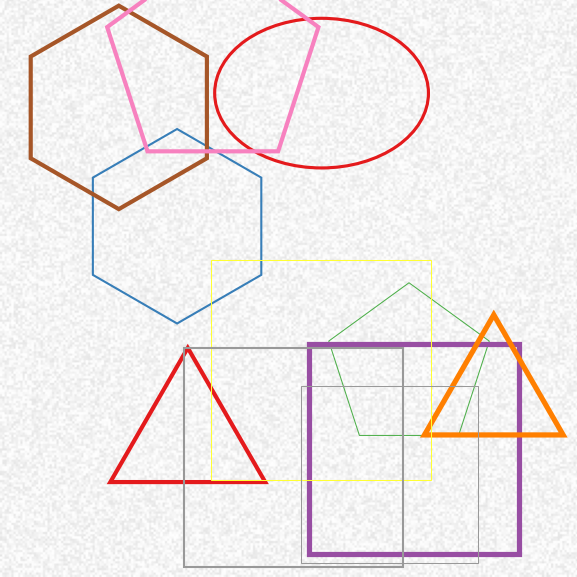[{"shape": "triangle", "thickness": 2, "radius": 0.77, "center": [0.325, 0.242]}, {"shape": "oval", "thickness": 1.5, "radius": 0.93, "center": [0.557, 0.838]}, {"shape": "hexagon", "thickness": 1, "radius": 0.84, "center": [0.307, 0.607]}, {"shape": "pentagon", "thickness": 0.5, "radius": 0.73, "center": [0.708, 0.363]}, {"shape": "square", "thickness": 2.5, "radius": 0.91, "center": [0.717, 0.222]}, {"shape": "triangle", "thickness": 2.5, "radius": 0.69, "center": [0.855, 0.315]}, {"shape": "square", "thickness": 0.5, "radius": 0.95, "center": [0.555, 0.359]}, {"shape": "hexagon", "thickness": 2, "radius": 0.88, "center": [0.206, 0.813]}, {"shape": "pentagon", "thickness": 2, "radius": 0.96, "center": [0.368, 0.893]}, {"shape": "square", "thickness": 0.5, "radius": 0.77, "center": [0.675, 0.177]}, {"shape": "square", "thickness": 1, "radius": 0.95, "center": [0.509, 0.207]}]